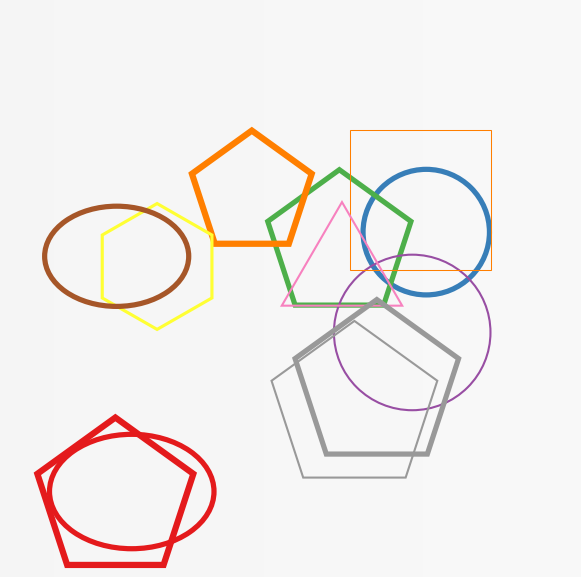[{"shape": "pentagon", "thickness": 3, "radius": 0.71, "center": [0.198, 0.135]}, {"shape": "oval", "thickness": 2.5, "radius": 0.71, "center": [0.227, 0.148]}, {"shape": "circle", "thickness": 2.5, "radius": 0.54, "center": [0.733, 0.597]}, {"shape": "pentagon", "thickness": 2.5, "radius": 0.65, "center": [0.584, 0.576]}, {"shape": "circle", "thickness": 1, "radius": 0.67, "center": [0.709, 0.423]}, {"shape": "pentagon", "thickness": 3, "radius": 0.54, "center": [0.433, 0.665]}, {"shape": "square", "thickness": 0.5, "radius": 0.61, "center": [0.724, 0.653]}, {"shape": "hexagon", "thickness": 1.5, "radius": 0.54, "center": [0.27, 0.538]}, {"shape": "oval", "thickness": 2.5, "radius": 0.62, "center": [0.201, 0.555]}, {"shape": "triangle", "thickness": 1, "radius": 0.6, "center": [0.588, 0.53]}, {"shape": "pentagon", "thickness": 2.5, "radius": 0.74, "center": [0.648, 0.332]}, {"shape": "pentagon", "thickness": 1, "radius": 0.75, "center": [0.61, 0.293]}]